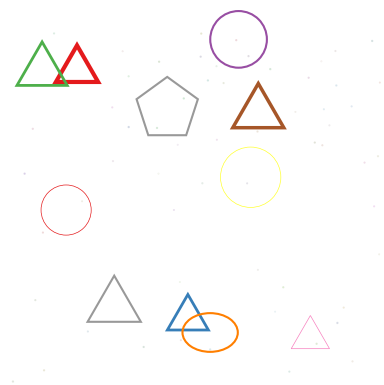[{"shape": "triangle", "thickness": 3, "radius": 0.32, "center": [0.2, 0.819]}, {"shape": "circle", "thickness": 0.5, "radius": 0.33, "center": [0.172, 0.454]}, {"shape": "triangle", "thickness": 2, "radius": 0.31, "center": [0.488, 0.174]}, {"shape": "triangle", "thickness": 2, "radius": 0.38, "center": [0.109, 0.816]}, {"shape": "circle", "thickness": 1.5, "radius": 0.37, "center": [0.62, 0.898]}, {"shape": "oval", "thickness": 1.5, "radius": 0.36, "center": [0.546, 0.136]}, {"shape": "circle", "thickness": 0.5, "radius": 0.39, "center": [0.651, 0.54]}, {"shape": "triangle", "thickness": 2.5, "radius": 0.38, "center": [0.671, 0.707]}, {"shape": "triangle", "thickness": 0.5, "radius": 0.29, "center": [0.806, 0.123]}, {"shape": "pentagon", "thickness": 1.5, "radius": 0.42, "center": [0.434, 0.717]}, {"shape": "triangle", "thickness": 1.5, "radius": 0.4, "center": [0.297, 0.204]}]